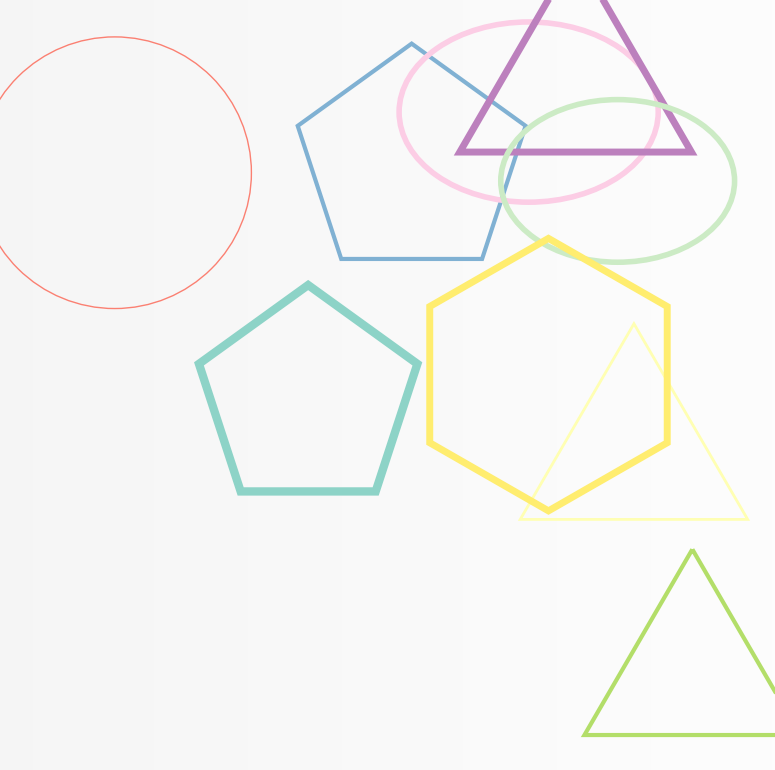[{"shape": "pentagon", "thickness": 3, "radius": 0.74, "center": [0.398, 0.482]}, {"shape": "triangle", "thickness": 1, "radius": 0.85, "center": [0.818, 0.41]}, {"shape": "circle", "thickness": 0.5, "radius": 0.88, "center": [0.148, 0.776]}, {"shape": "pentagon", "thickness": 1.5, "radius": 0.77, "center": [0.531, 0.789]}, {"shape": "triangle", "thickness": 1.5, "radius": 0.8, "center": [0.893, 0.126]}, {"shape": "oval", "thickness": 2, "radius": 0.84, "center": [0.682, 0.854]}, {"shape": "triangle", "thickness": 2.5, "radius": 0.86, "center": [0.743, 0.889]}, {"shape": "oval", "thickness": 2, "radius": 0.75, "center": [0.797, 0.765]}, {"shape": "hexagon", "thickness": 2.5, "radius": 0.88, "center": [0.708, 0.513]}]